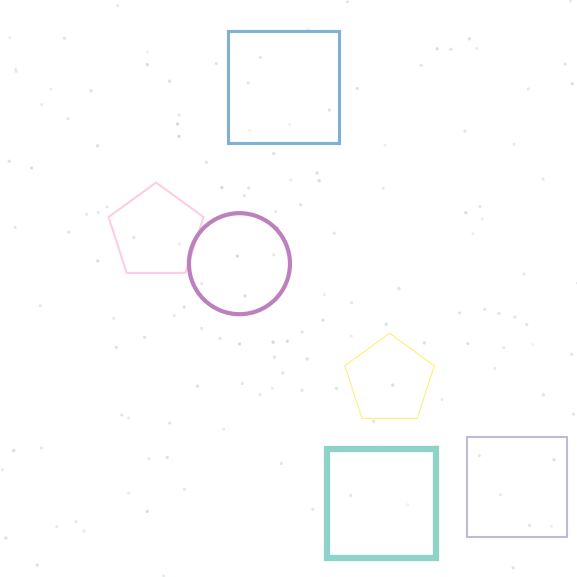[{"shape": "square", "thickness": 3, "radius": 0.47, "center": [0.66, 0.127]}, {"shape": "square", "thickness": 1, "radius": 0.43, "center": [0.896, 0.156]}, {"shape": "square", "thickness": 1.5, "radius": 0.48, "center": [0.491, 0.848]}, {"shape": "pentagon", "thickness": 1, "radius": 0.43, "center": [0.27, 0.597]}, {"shape": "circle", "thickness": 2, "radius": 0.44, "center": [0.415, 0.543]}, {"shape": "pentagon", "thickness": 0.5, "radius": 0.41, "center": [0.675, 0.341]}]